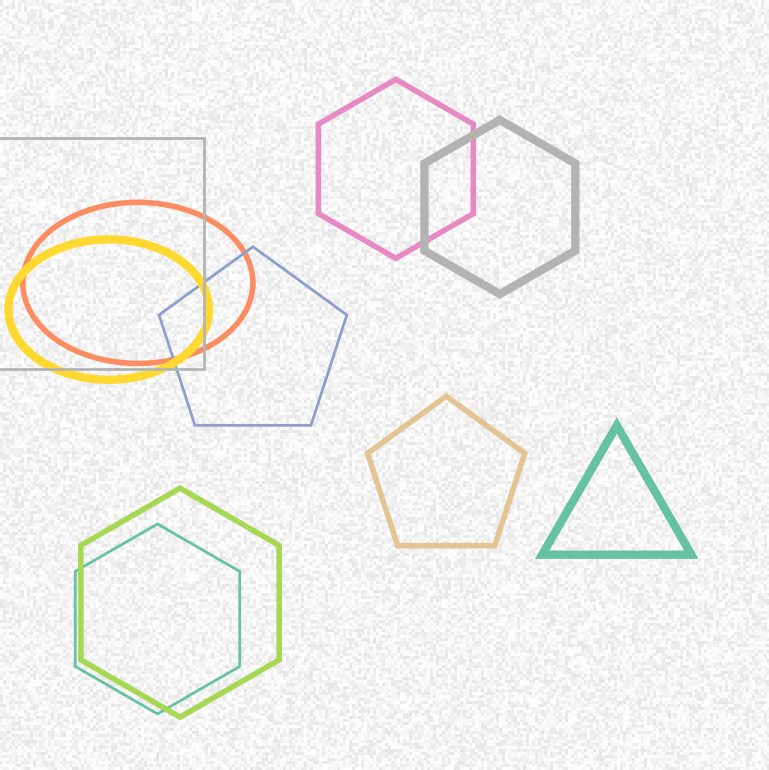[{"shape": "hexagon", "thickness": 1, "radius": 0.62, "center": [0.205, 0.196]}, {"shape": "triangle", "thickness": 3, "radius": 0.56, "center": [0.801, 0.336]}, {"shape": "oval", "thickness": 2, "radius": 0.75, "center": [0.179, 0.633]}, {"shape": "pentagon", "thickness": 1, "radius": 0.64, "center": [0.328, 0.551]}, {"shape": "hexagon", "thickness": 2, "radius": 0.58, "center": [0.514, 0.781]}, {"shape": "hexagon", "thickness": 2, "radius": 0.74, "center": [0.234, 0.217]}, {"shape": "oval", "thickness": 3, "radius": 0.65, "center": [0.141, 0.598]}, {"shape": "pentagon", "thickness": 2, "radius": 0.54, "center": [0.579, 0.378]}, {"shape": "square", "thickness": 1, "radius": 0.75, "center": [0.115, 0.671]}, {"shape": "hexagon", "thickness": 3, "radius": 0.57, "center": [0.649, 0.731]}]